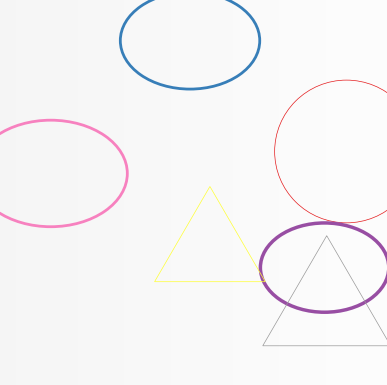[{"shape": "circle", "thickness": 0.5, "radius": 0.93, "center": [0.894, 0.607]}, {"shape": "oval", "thickness": 2, "radius": 0.9, "center": [0.49, 0.895]}, {"shape": "oval", "thickness": 2.5, "radius": 0.83, "center": [0.838, 0.305]}, {"shape": "triangle", "thickness": 0.5, "radius": 0.82, "center": [0.542, 0.351]}, {"shape": "oval", "thickness": 2, "radius": 0.99, "center": [0.131, 0.549]}, {"shape": "triangle", "thickness": 0.5, "radius": 0.95, "center": [0.843, 0.197]}]